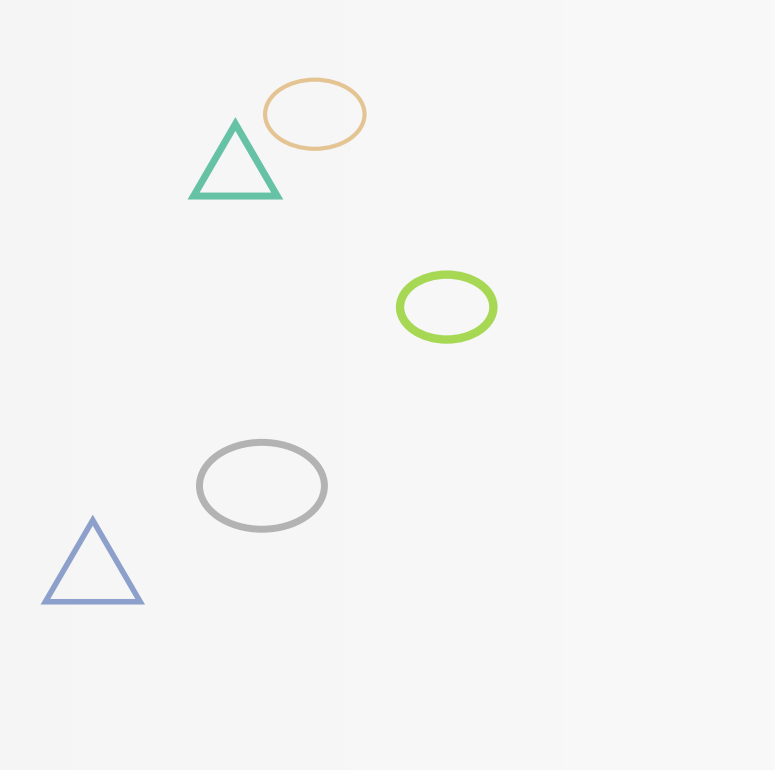[{"shape": "triangle", "thickness": 2.5, "radius": 0.31, "center": [0.304, 0.777]}, {"shape": "triangle", "thickness": 2, "radius": 0.35, "center": [0.12, 0.254]}, {"shape": "oval", "thickness": 3, "radius": 0.3, "center": [0.576, 0.601]}, {"shape": "oval", "thickness": 1.5, "radius": 0.32, "center": [0.406, 0.852]}, {"shape": "oval", "thickness": 2.5, "radius": 0.4, "center": [0.338, 0.369]}]